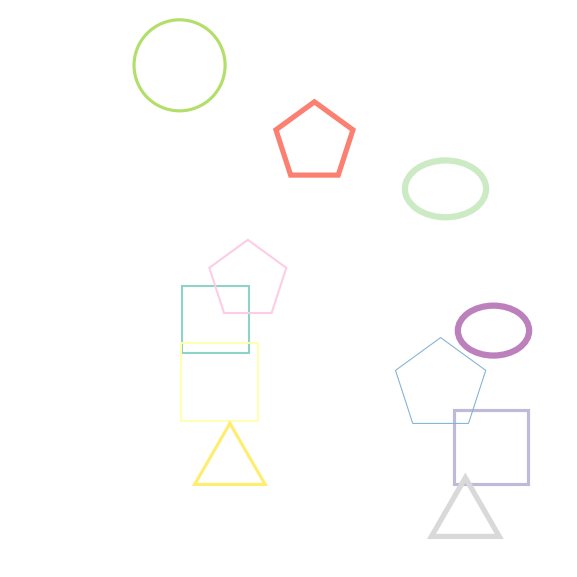[{"shape": "square", "thickness": 1, "radius": 0.29, "center": [0.373, 0.446]}, {"shape": "square", "thickness": 1, "radius": 0.33, "center": [0.38, 0.338]}, {"shape": "square", "thickness": 1.5, "radius": 0.32, "center": [0.85, 0.225]}, {"shape": "pentagon", "thickness": 2.5, "radius": 0.35, "center": [0.544, 0.753]}, {"shape": "pentagon", "thickness": 0.5, "radius": 0.41, "center": [0.763, 0.332]}, {"shape": "circle", "thickness": 1.5, "radius": 0.39, "center": [0.311, 0.886]}, {"shape": "pentagon", "thickness": 1, "radius": 0.35, "center": [0.429, 0.514]}, {"shape": "triangle", "thickness": 2.5, "radius": 0.34, "center": [0.806, 0.104]}, {"shape": "oval", "thickness": 3, "radius": 0.31, "center": [0.854, 0.427]}, {"shape": "oval", "thickness": 3, "radius": 0.35, "center": [0.771, 0.672]}, {"shape": "triangle", "thickness": 1.5, "radius": 0.35, "center": [0.398, 0.196]}]